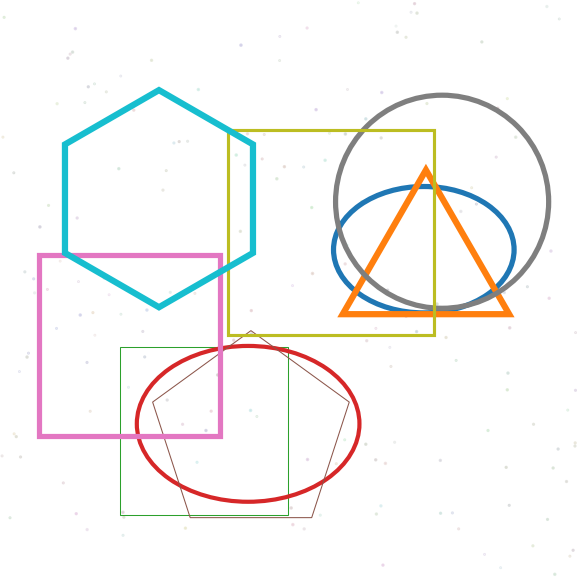[{"shape": "oval", "thickness": 2.5, "radius": 0.78, "center": [0.734, 0.567]}, {"shape": "triangle", "thickness": 3, "radius": 0.83, "center": [0.738, 0.538]}, {"shape": "square", "thickness": 0.5, "radius": 0.73, "center": [0.354, 0.253]}, {"shape": "oval", "thickness": 2, "radius": 0.96, "center": [0.43, 0.265]}, {"shape": "pentagon", "thickness": 0.5, "radius": 0.89, "center": [0.435, 0.248]}, {"shape": "square", "thickness": 2.5, "radius": 0.78, "center": [0.224, 0.402]}, {"shape": "circle", "thickness": 2.5, "radius": 0.92, "center": [0.766, 0.65]}, {"shape": "square", "thickness": 1.5, "radius": 0.89, "center": [0.573, 0.597]}, {"shape": "hexagon", "thickness": 3, "radius": 0.94, "center": [0.275, 0.655]}]